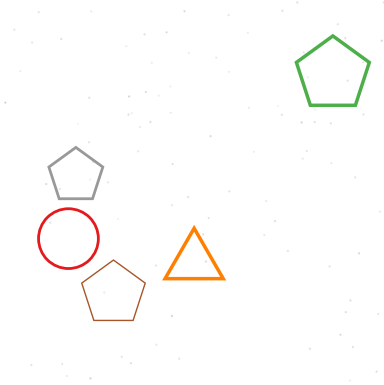[{"shape": "circle", "thickness": 2, "radius": 0.39, "center": [0.178, 0.38]}, {"shape": "pentagon", "thickness": 2.5, "radius": 0.5, "center": [0.865, 0.807]}, {"shape": "triangle", "thickness": 2.5, "radius": 0.44, "center": [0.504, 0.32]}, {"shape": "pentagon", "thickness": 1, "radius": 0.43, "center": [0.295, 0.238]}, {"shape": "pentagon", "thickness": 2, "radius": 0.37, "center": [0.197, 0.543]}]